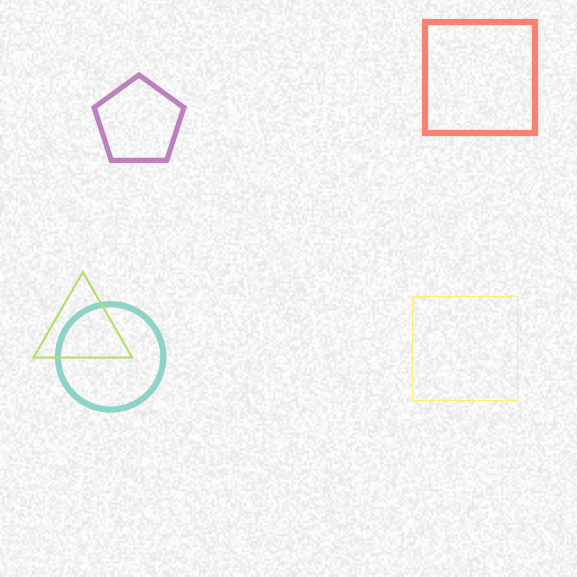[{"shape": "circle", "thickness": 3, "radius": 0.46, "center": [0.192, 0.381]}, {"shape": "square", "thickness": 3, "radius": 0.48, "center": [0.831, 0.865]}, {"shape": "triangle", "thickness": 1, "radius": 0.49, "center": [0.143, 0.429]}, {"shape": "pentagon", "thickness": 2.5, "radius": 0.41, "center": [0.241, 0.788]}, {"shape": "square", "thickness": 0.5, "radius": 0.45, "center": [0.804, 0.396]}]